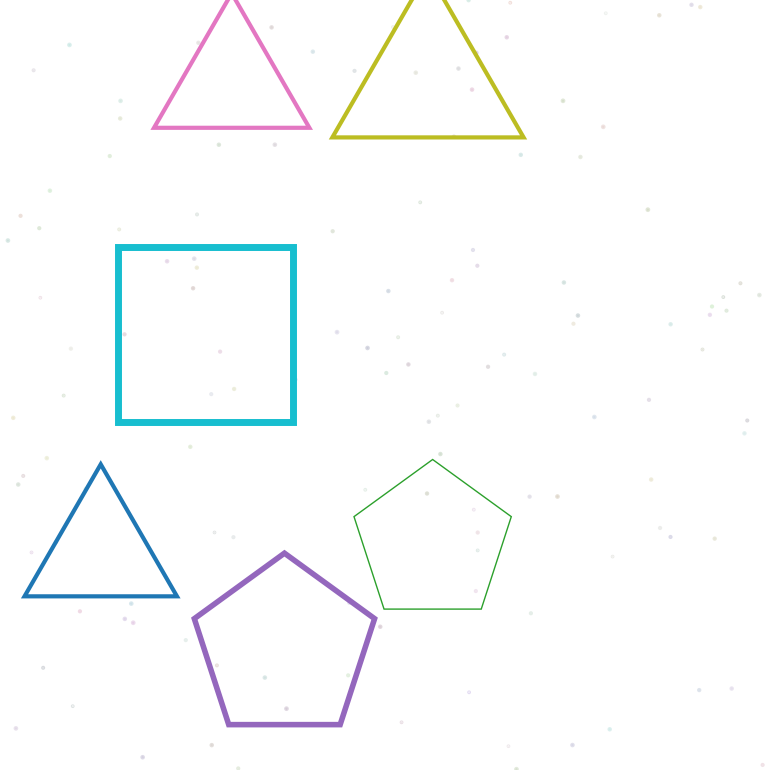[{"shape": "triangle", "thickness": 1.5, "radius": 0.57, "center": [0.131, 0.283]}, {"shape": "pentagon", "thickness": 0.5, "radius": 0.54, "center": [0.562, 0.296]}, {"shape": "pentagon", "thickness": 2, "radius": 0.62, "center": [0.369, 0.159]}, {"shape": "triangle", "thickness": 1.5, "radius": 0.58, "center": [0.301, 0.892]}, {"shape": "triangle", "thickness": 1.5, "radius": 0.72, "center": [0.556, 0.893]}, {"shape": "square", "thickness": 2.5, "radius": 0.57, "center": [0.267, 0.565]}]